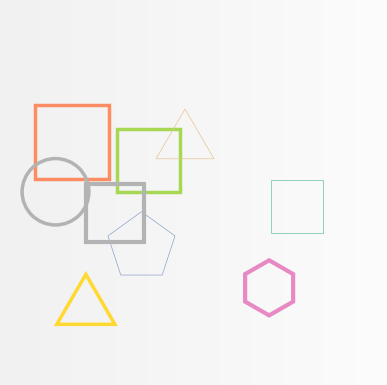[{"shape": "square", "thickness": 0.5, "radius": 0.34, "center": [0.766, 0.463]}, {"shape": "square", "thickness": 2.5, "radius": 0.48, "center": [0.185, 0.632]}, {"shape": "pentagon", "thickness": 0.5, "radius": 0.45, "center": [0.365, 0.359]}, {"shape": "hexagon", "thickness": 3, "radius": 0.36, "center": [0.695, 0.252]}, {"shape": "square", "thickness": 2.5, "radius": 0.41, "center": [0.384, 0.583]}, {"shape": "triangle", "thickness": 2.5, "radius": 0.43, "center": [0.221, 0.201]}, {"shape": "triangle", "thickness": 0.5, "radius": 0.43, "center": [0.478, 0.631]}, {"shape": "square", "thickness": 3, "radius": 0.38, "center": [0.296, 0.447]}, {"shape": "circle", "thickness": 2.5, "radius": 0.43, "center": [0.143, 0.502]}]